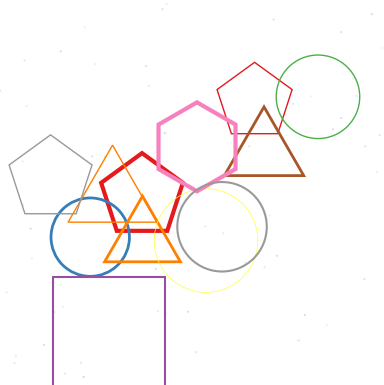[{"shape": "pentagon", "thickness": 3, "radius": 0.56, "center": [0.369, 0.491]}, {"shape": "pentagon", "thickness": 1, "radius": 0.51, "center": [0.661, 0.736]}, {"shape": "circle", "thickness": 2, "radius": 0.51, "center": [0.234, 0.384]}, {"shape": "circle", "thickness": 1, "radius": 0.54, "center": [0.826, 0.749]}, {"shape": "square", "thickness": 1.5, "radius": 0.73, "center": [0.283, 0.135]}, {"shape": "triangle", "thickness": 1, "radius": 0.67, "center": [0.292, 0.49]}, {"shape": "triangle", "thickness": 2, "radius": 0.57, "center": [0.37, 0.377]}, {"shape": "circle", "thickness": 0.5, "radius": 0.67, "center": [0.535, 0.375]}, {"shape": "triangle", "thickness": 2, "radius": 0.6, "center": [0.686, 0.603]}, {"shape": "hexagon", "thickness": 3, "radius": 0.58, "center": [0.512, 0.619]}, {"shape": "circle", "thickness": 1.5, "radius": 0.58, "center": [0.577, 0.411]}, {"shape": "pentagon", "thickness": 1, "radius": 0.57, "center": [0.131, 0.536]}]